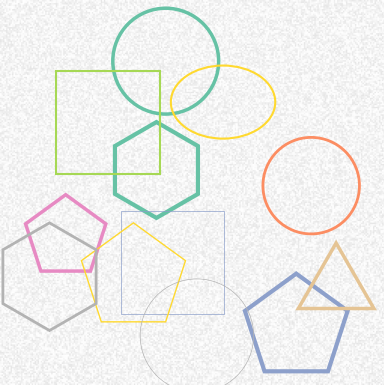[{"shape": "hexagon", "thickness": 3, "radius": 0.62, "center": [0.406, 0.558]}, {"shape": "circle", "thickness": 2.5, "radius": 0.69, "center": [0.43, 0.841]}, {"shape": "circle", "thickness": 2, "radius": 0.63, "center": [0.808, 0.518]}, {"shape": "square", "thickness": 0.5, "radius": 0.67, "center": [0.448, 0.319]}, {"shape": "pentagon", "thickness": 3, "radius": 0.7, "center": [0.769, 0.149]}, {"shape": "pentagon", "thickness": 2.5, "radius": 0.55, "center": [0.171, 0.385]}, {"shape": "square", "thickness": 1.5, "radius": 0.67, "center": [0.281, 0.682]}, {"shape": "pentagon", "thickness": 1, "radius": 0.71, "center": [0.347, 0.279]}, {"shape": "oval", "thickness": 1.5, "radius": 0.68, "center": [0.579, 0.735]}, {"shape": "triangle", "thickness": 2.5, "radius": 0.57, "center": [0.873, 0.255]}, {"shape": "hexagon", "thickness": 2, "radius": 0.7, "center": [0.129, 0.281]}, {"shape": "circle", "thickness": 0.5, "radius": 0.74, "center": [0.511, 0.128]}]